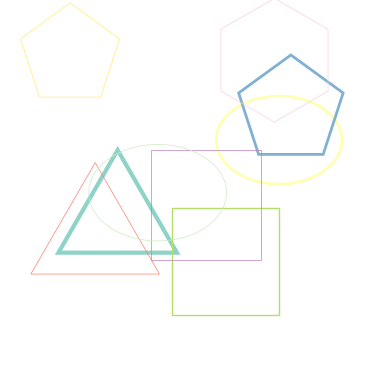[{"shape": "triangle", "thickness": 3, "radius": 0.89, "center": [0.306, 0.433]}, {"shape": "oval", "thickness": 2, "radius": 0.82, "center": [0.725, 0.636]}, {"shape": "triangle", "thickness": 0.5, "radius": 0.96, "center": [0.247, 0.385]}, {"shape": "pentagon", "thickness": 2, "radius": 0.71, "center": [0.756, 0.714]}, {"shape": "square", "thickness": 1, "radius": 0.69, "center": [0.587, 0.322]}, {"shape": "hexagon", "thickness": 0.5, "radius": 0.8, "center": [0.713, 0.844]}, {"shape": "square", "thickness": 0.5, "radius": 0.71, "center": [0.535, 0.468]}, {"shape": "oval", "thickness": 0.5, "radius": 0.89, "center": [0.41, 0.499]}, {"shape": "pentagon", "thickness": 0.5, "radius": 0.68, "center": [0.182, 0.857]}]